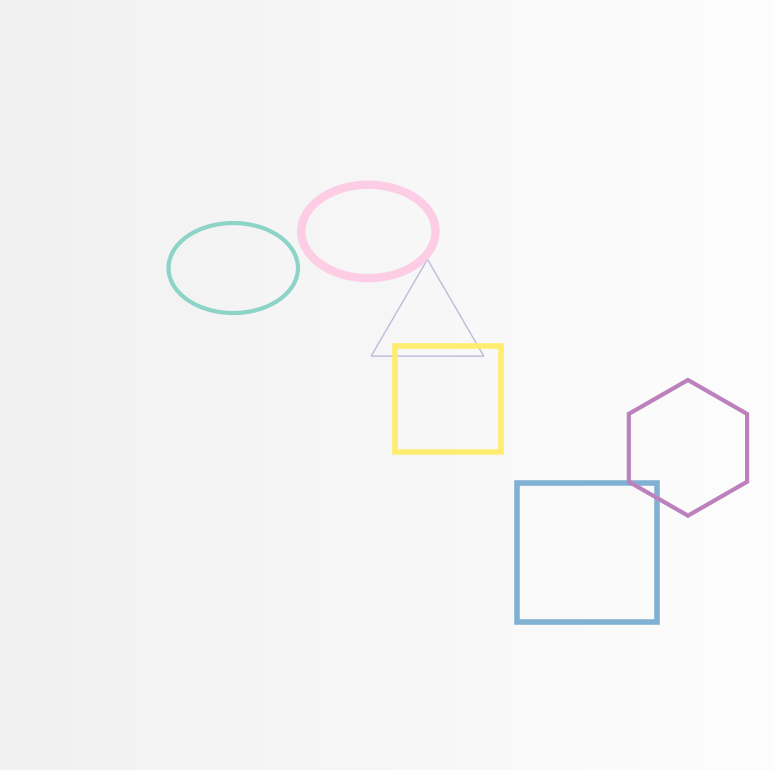[{"shape": "oval", "thickness": 1.5, "radius": 0.42, "center": [0.301, 0.652]}, {"shape": "triangle", "thickness": 0.5, "radius": 0.42, "center": [0.552, 0.579]}, {"shape": "square", "thickness": 2, "radius": 0.45, "center": [0.757, 0.283]}, {"shape": "oval", "thickness": 3, "radius": 0.43, "center": [0.475, 0.699]}, {"shape": "hexagon", "thickness": 1.5, "radius": 0.44, "center": [0.888, 0.418]}, {"shape": "square", "thickness": 2, "radius": 0.34, "center": [0.578, 0.482]}]